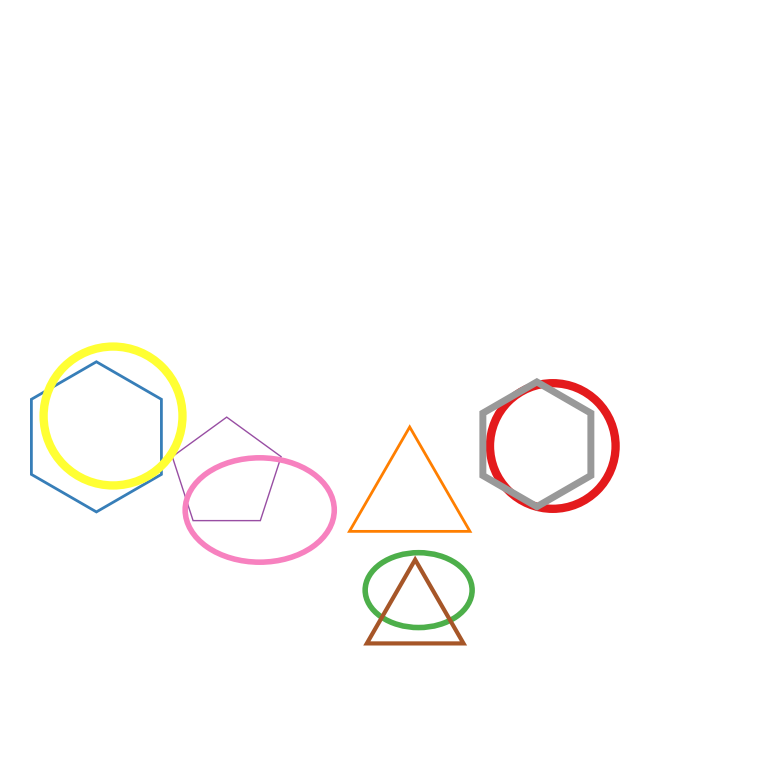[{"shape": "circle", "thickness": 3, "radius": 0.41, "center": [0.718, 0.421]}, {"shape": "hexagon", "thickness": 1, "radius": 0.49, "center": [0.125, 0.433]}, {"shape": "oval", "thickness": 2, "radius": 0.35, "center": [0.544, 0.234]}, {"shape": "pentagon", "thickness": 0.5, "radius": 0.37, "center": [0.294, 0.384]}, {"shape": "triangle", "thickness": 1, "radius": 0.45, "center": [0.532, 0.355]}, {"shape": "circle", "thickness": 3, "radius": 0.45, "center": [0.147, 0.46]}, {"shape": "triangle", "thickness": 1.5, "radius": 0.36, "center": [0.539, 0.201]}, {"shape": "oval", "thickness": 2, "radius": 0.48, "center": [0.337, 0.338]}, {"shape": "hexagon", "thickness": 2.5, "radius": 0.4, "center": [0.697, 0.423]}]